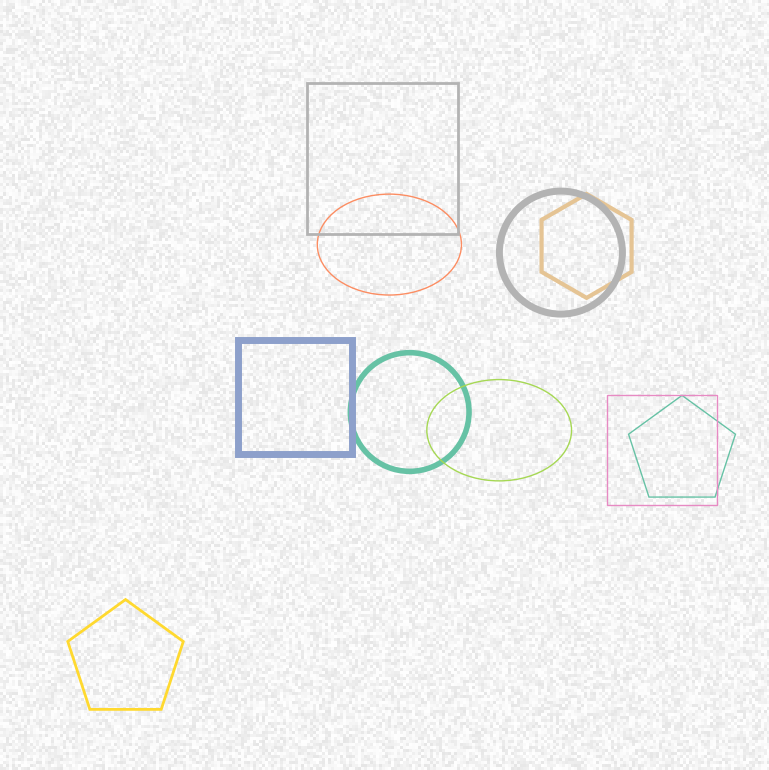[{"shape": "circle", "thickness": 2, "radius": 0.39, "center": [0.532, 0.465]}, {"shape": "pentagon", "thickness": 0.5, "radius": 0.36, "center": [0.886, 0.414]}, {"shape": "oval", "thickness": 0.5, "radius": 0.47, "center": [0.506, 0.682]}, {"shape": "square", "thickness": 2.5, "radius": 0.37, "center": [0.383, 0.485]}, {"shape": "square", "thickness": 0.5, "radius": 0.36, "center": [0.86, 0.415]}, {"shape": "oval", "thickness": 0.5, "radius": 0.47, "center": [0.648, 0.441]}, {"shape": "pentagon", "thickness": 1, "radius": 0.39, "center": [0.163, 0.143]}, {"shape": "hexagon", "thickness": 1.5, "radius": 0.34, "center": [0.762, 0.681]}, {"shape": "square", "thickness": 1, "radius": 0.49, "center": [0.496, 0.794]}, {"shape": "circle", "thickness": 2.5, "radius": 0.4, "center": [0.728, 0.672]}]